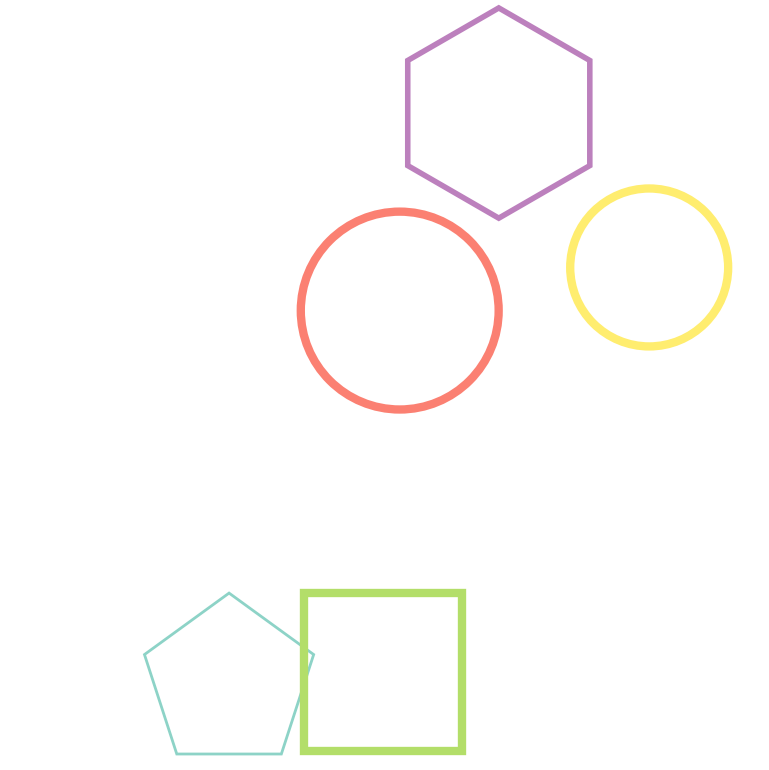[{"shape": "pentagon", "thickness": 1, "radius": 0.58, "center": [0.297, 0.114]}, {"shape": "circle", "thickness": 3, "radius": 0.64, "center": [0.519, 0.597]}, {"shape": "square", "thickness": 3, "radius": 0.51, "center": [0.497, 0.127]}, {"shape": "hexagon", "thickness": 2, "radius": 0.68, "center": [0.648, 0.853]}, {"shape": "circle", "thickness": 3, "radius": 0.51, "center": [0.843, 0.653]}]